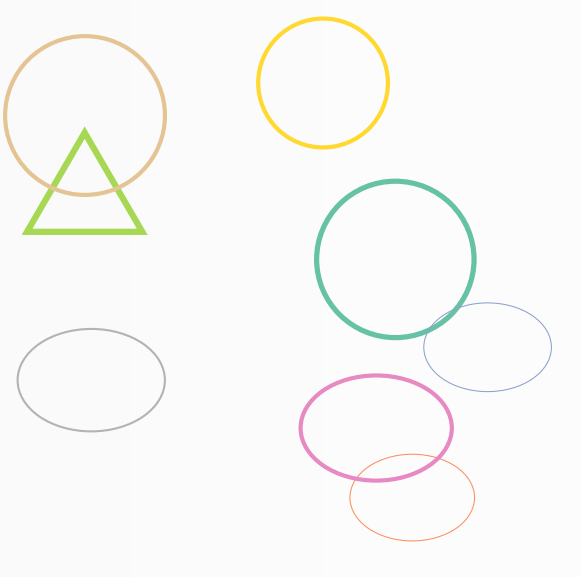[{"shape": "circle", "thickness": 2.5, "radius": 0.68, "center": [0.68, 0.55]}, {"shape": "oval", "thickness": 0.5, "radius": 0.54, "center": [0.709, 0.138]}, {"shape": "oval", "thickness": 0.5, "radius": 0.55, "center": [0.839, 0.398]}, {"shape": "oval", "thickness": 2, "radius": 0.65, "center": [0.647, 0.258]}, {"shape": "triangle", "thickness": 3, "radius": 0.57, "center": [0.146, 0.655]}, {"shape": "circle", "thickness": 2, "radius": 0.56, "center": [0.556, 0.855]}, {"shape": "circle", "thickness": 2, "radius": 0.69, "center": [0.146, 0.799]}, {"shape": "oval", "thickness": 1, "radius": 0.63, "center": [0.157, 0.341]}]